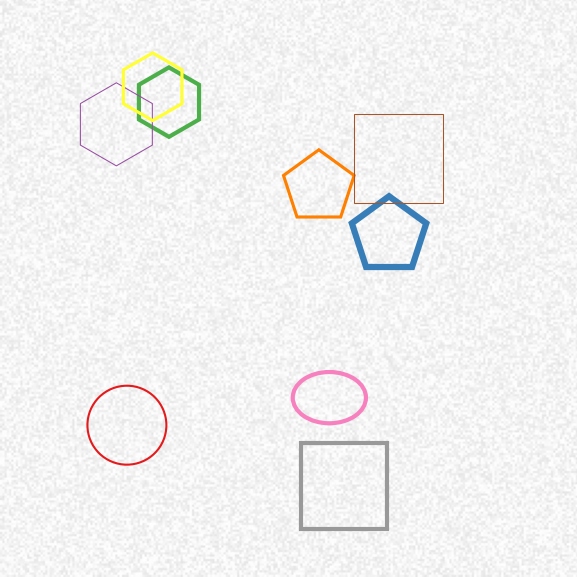[{"shape": "circle", "thickness": 1, "radius": 0.34, "center": [0.22, 0.263]}, {"shape": "pentagon", "thickness": 3, "radius": 0.34, "center": [0.674, 0.592]}, {"shape": "hexagon", "thickness": 2, "radius": 0.3, "center": [0.293, 0.822]}, {"shape": "hexagon", "thickness": 0.5, "radius": 0.36, "center": [0.201, 0.784]}, {"shape": "pentagon", "thickness": 1.5, "radius": 0.32, "center": [0.552, 0.675]}, {"shape": "hexagon", "thickness": 1.5, "radius": 0.29, "center": [0.264, 0.849]}, {"shape": "square", "thickness": 0.5, "radius": 0.38, "center": [0.69, 0.725]}, {"shape": "oval", "thickness": 2, "radius": 0.32, "center": [0.57, 0.311]}, {"shape": "square", "thickness": 2, "radius": 0.37, "center": [0.596, 0.158]}]